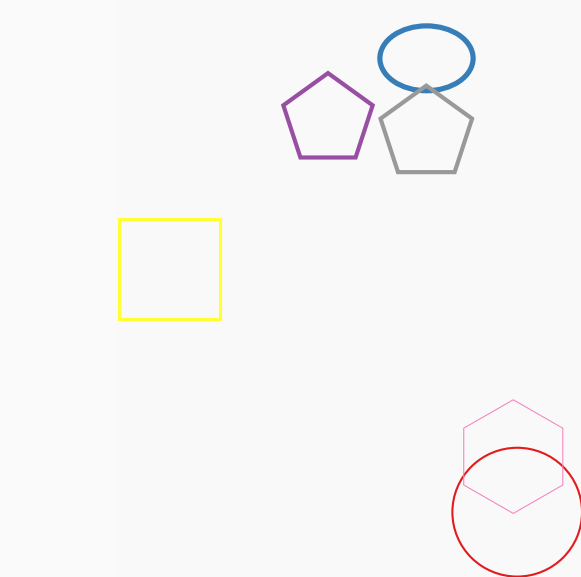[{"shape": "circle", "thickness": 1, "radius": 0.56, "center": [0.89, 0.112]}, {"shape": "oval", "thickness": 2.5, "radius": 0.4, "center": [0.734, 0.898]}, {"shape": "pentagon", "thickness": 2, "radius": 0.4, "center": [0.564, 0.792]}, {"shape": "square", "thickness": 1.5, "radius": 0.43, "center": [0.292, 0.534]}, {"shape": "hexagon", "thickness": 0.5, "radius": 0.49, "center": [0.883, 0.208]}, {"shape": "pentagon", "thickness": 2, "radius": 0.41, "center": [0.733, 0.768]}]